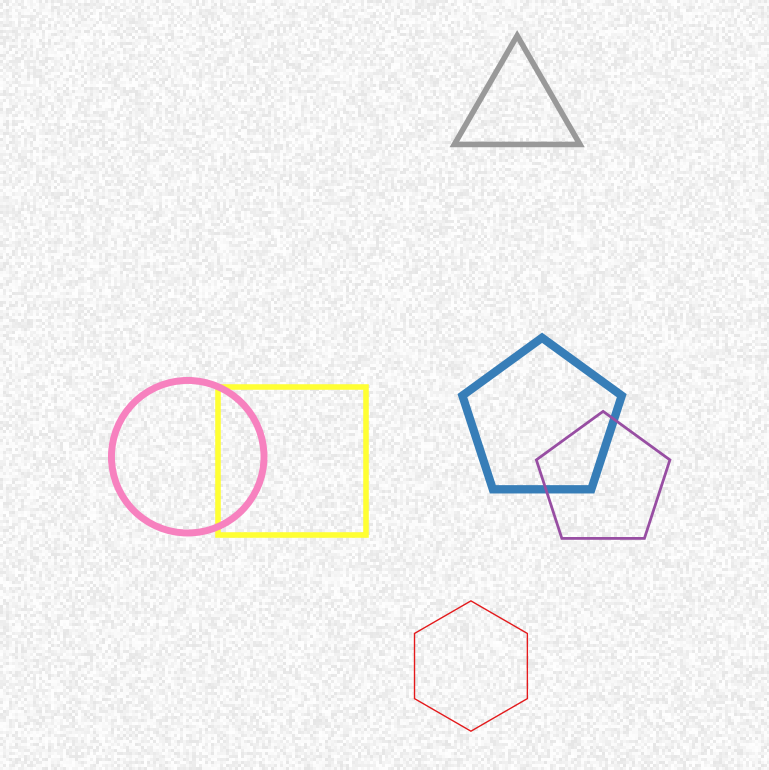[{"shape": "hexagon", "thickness": 0.5, "radius": 0.42, "center": [0.612, 0.135]}, {"shape": "pentagon", "thickness": 3, "radius": 0.54, "center": [0.704, 0.453]}, {"shape": "pentagon", "thickness": 1, "radius": 0.46, "center": [0.783, 0.375]}, {"shape": "square", "thickness": 2, "radius": 0.48, "center": [0.38, 0.401]}, {"shape": "circle", "thickness": 2.5, "radius": 0.5, "center": [0.244, 0.407]}, {"shape": "triangle", "thickness": 2, "radius": 0.47, "center": [0.672, 0.86]}]